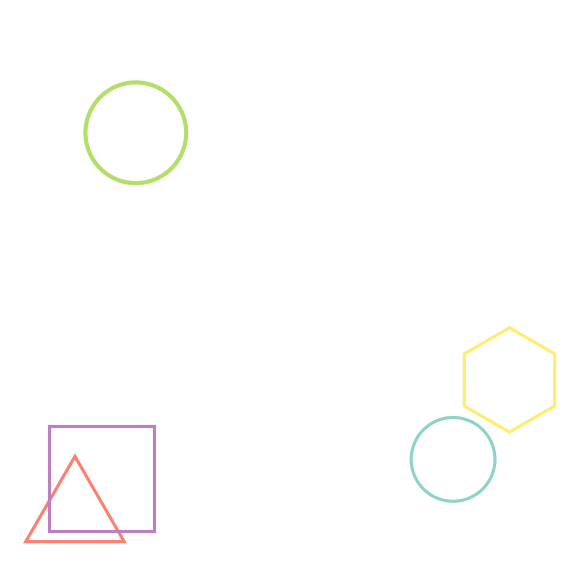[{"shape": "circle", "thickness": 1.5, "radius": 0.36, "center": [0.785, 0.204]}, {"shape": "triangle", "thickness": 1.5, "radius": 0.49, "center": [0.13, 0.11]}, {"shape": "circle", "thickness": 2, "radius": 0.44, "center": [0.235, 0.769]}, {"shape": "square", "thickness": 1.5, "radius": 0.45, "center": [0.176, 0.171]}, {"shape": "hexagon", "thickness": 1.5, "radius": 0.45, "center": [0.882, 0.341]}]